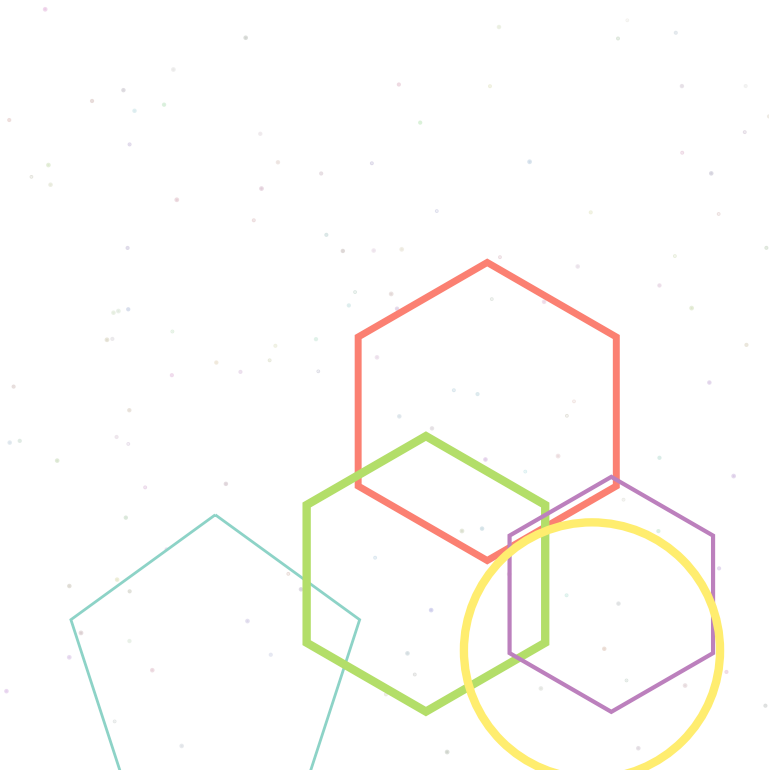[{"shape": "pentagon", "thickness": 1, "radius": 0.99, "center": [0.28, 0.134]}, {"shape": "hexagon", "thickness": 2.5, "radius": 0.97, "center": [0.633, 0.466]}, {"shape": "hexagon", "thickness": 3, "radius": 0.89, "center": [0.553, 0.255]}, {"shape": "hexagon", "thickness": 1.5, "radius": 0.76, "center": [0.794, 0.228]}, {"shape": "circle", "thickness": 3, "radius": 0.83, "center": [0.769, 0.155]}]